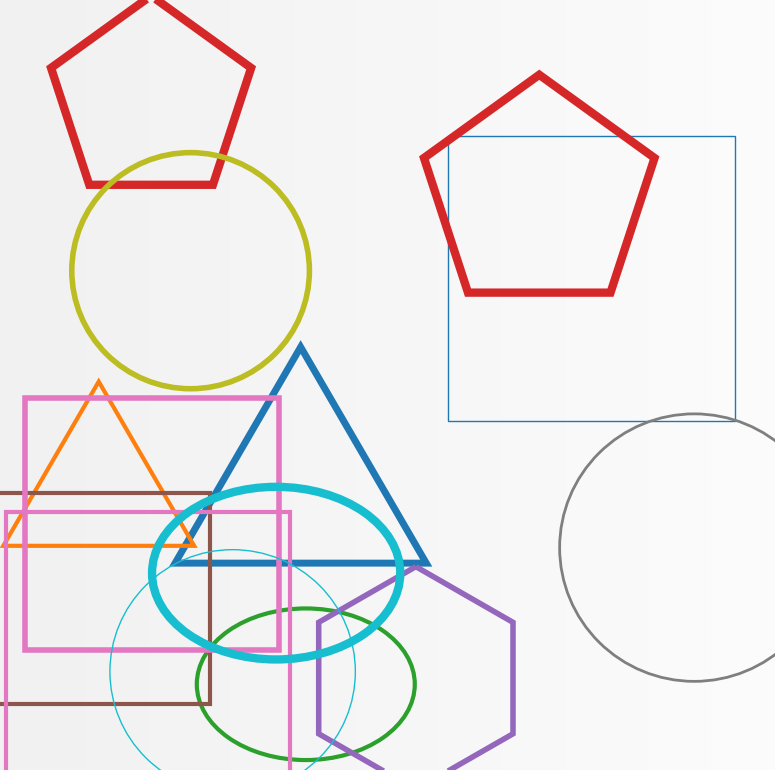[{"shape": "triangle", "thickness": 2.5, "radius": 0.94, "center": [0.388, 0.362]}, {"shape": "square", "thickness": 0.5, "radius": 0.93, "center": [0.764, 0.639]}, {"shape": "triangle", "thickness": 1.5, "radius": 0.71, "center": [0.127, 0.362]}, {"shape": "oval", "thickness": 1.5, "radius": 0.7, "center": [0.395, 0.111]}, {"shape": "pentagon", "thickness": 3, "radius": 0.78, "center": [0.696, 0.747]}, {"shape": "pentagon", "thickness": 3, "radius": 0.68, "center": [0.195, 0.87]}, {"shape": "hexagon", "thickness": 2, "radius": 0.72, "center": [0.537, 0.119]}, {"shape": "square", "thickness": 1.5, "radius": 0.68, "center": [0.134, 0.223]}, {"shape": "square", "thickness": 1.5, "radius": 0.92, "center": [0.191, 0.151]}, {"shape": "square", "thickness": 2, "radius": 0.82, "center": [0.197, 0.32]}, {"shape": "circle", "thickness": 1, "radius": 0.87, "center": [0.896, 0.289]}, {"shape": "circle", "thickness": 2, "radius": 0.77, "center": [0.246, 0.648]}, {"shape": "oval", "thickness": 3, "radius": 0.8, "center": [0.356, 0.256]}, {"shape": "circle", "thickness": 0.5, "radius": 0.79, "center": [0.3, 0.128]}]